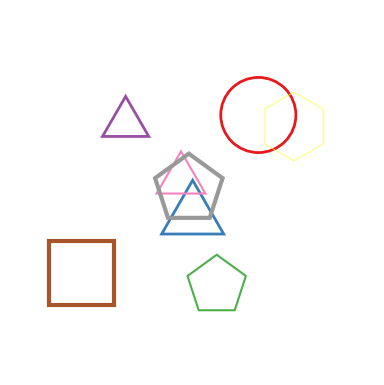[{"shape": "circle", "thickness": 2, "radius": 0.49, "center": [0.671, 0.701]}, {"shape": "triangle", "thickness": 2, "radius": 0.47, "center": [0.5, 0.439]}, {"shape": "pentagon", "thickness": 1.5, "radius": 0.4, "center": [0.563, 0.259]}, {"shape": "triangle", "thickness": 2, "radius": 0.35, "center": [0.326, 0.68]}, {"shape": "hexagon", "thickness": 0.5, "radius": 0.45, "center": [0.763, 0.671]}, {"shape": "square", "thickness": 3, "radius": 0.42, "center": [0.211, 0.292]}, {"shape": "triangle", "thickness": 1.5, "radius": 0.37, "center": [0.47, 0.534]}, {"shape": "pentagon", "thickness": 3, "radius": 0.46, "center": [0.491, 0.509]}]